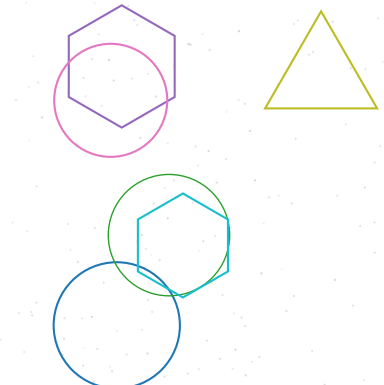[{"shape": "circle", "thickness": 1.5, "radius": 0.82, "center": [0.303, 0.155]}, {"shape": "circle", "thickness": 1, "radius": 0.79, "center": [0.439, 0.389]}, {"shape": "hexagon", "thickness": 1.5, "radius": 0.79, "center": [0.316, 0.827]}, {"shape": "circle", "thickness": 1.5, "radius": 0.73, "center": [0.288, 0.739]}, {"shape": "triangle", "thickness": 1.5, "radius": 0.84, "center": [0.834, 0.802]}, {"shape": "hexagon", "thickness": 1.5, "radius": 0.68, "center": [0.475, 0.362]}]